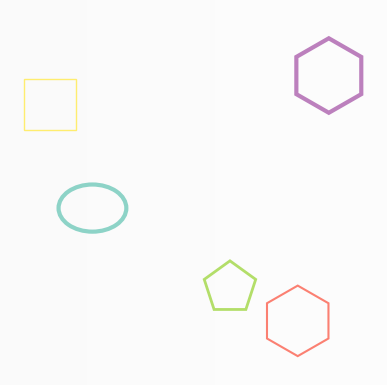[{"shape": "oval", "thickness": 3, "radius": 0.44, "center": [0.239, 0.46]}, {"shape": "hexagon", "thickness": 1.5, "radius": 0.46, "center": [0.768, 0.167]}, {"shape": "pentagon", "thickness": 2, "radius": 0.35, "center": [0.593, 0.253]}, {"shape": "hexagon", "thickness": 3, "radius": 0.48, "center": [0.849, 0.804]}, {"shape": "square", "thickness": 1, "radius": 0.33, "center": [0.128, 0.729]}]